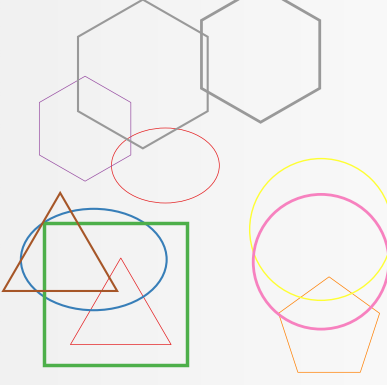[{"shape": "oval", "thickness": 0.5, "radius": 0.7, "center": [0.427, 0.57]}, {"shape": "triangle", "thickness": 0.5, "radius": 0.75, "center": [0.312, 0.18]}, {"shape": "oval", "thickness": 1.5, "radius": 0.94, "center": [0.242, 0.326]}, {"shape": "square", "thickness": 2.5, "radius": 0.92, "center": [0.298, 0.236]}, {"shape": "hexagon", "thickness": 0.5, "radius": 0.68, "center": [0.22, 0.666]}, {"shape": "pentagon", "thickness": 0.5, "radius": 0.69, "center": [0.849, 0.144]}, {"shape": "circle", "thickness": 1, "radius": 0.92, "center": [0.828, 0.404]}, {"shape": "triangle", "thickness": 1.5, "radius": 0.85, "center": [0.155, 0.329]}, {"shape": "circle", "thickness": 2, "radius": 0.87, "center": [0.828, 0.32]}, {"shape": "hexagon", "thickness": 1.5, "radius": 0.97, "center": [0.369, 0.808]}, {"shape": "hexagon", "thickness": 2, "radius": 0.88, "center": [0.673, 0.859]}]